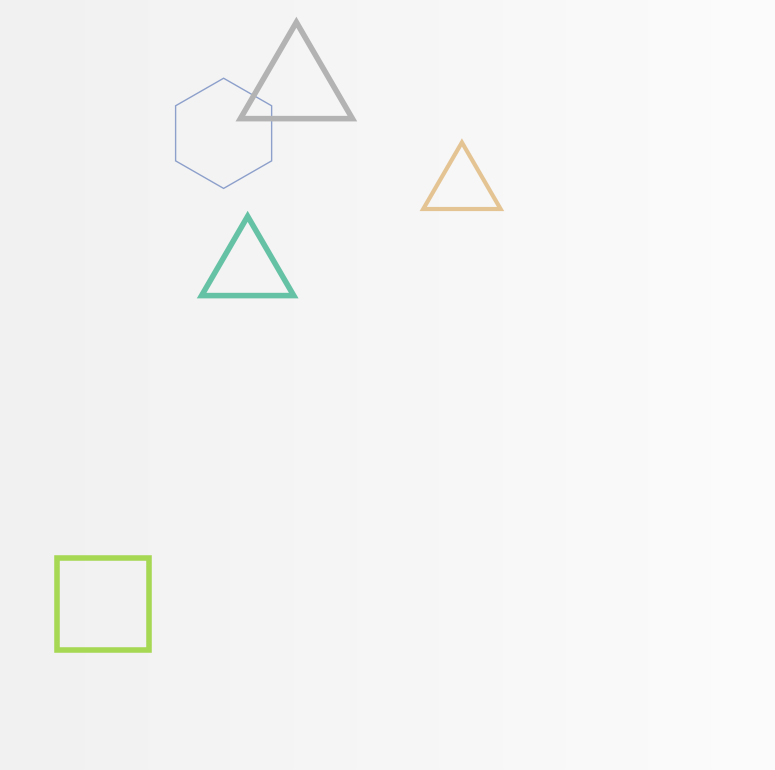[{"shape": "triangle", "thickness": 2, "radius": 0.34, "center": [0.32, 0.65]}, {"shape": "hexagon", "thickness": 0.5, "radius": 0.36, "center": [0.289, 0.827]}, {"shape": "square", "thickness": 2, "radius": 0.3, "center": [0.133, 0.215]}, {"shape": "triangle", "thickness": 1.5, "radius": 0.29, "center": [0.596, 0.757]}, {"shape": "triangle", "thickness": 2, "radius": 0.42, "center": [0.382, 0.888]}]